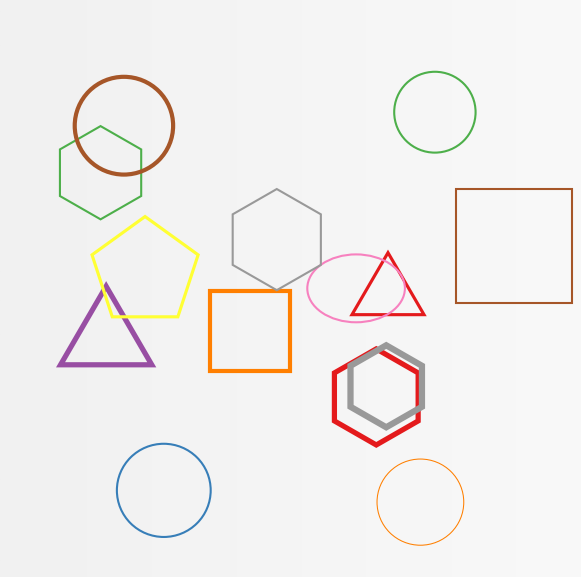[{"shape": "triangle", "thickness": 1.5, "radius": 0.36, "center": [0.668, 0.49]}, {"shape": "hexagon", "thickness": 2.5, "radius": 0.42, "center": [0.647, 0.312]}, {"shape": "circle", "thickness": 1, "radius": 0.4, "center": [0.282, 0.15]}, {"shape": "hexagon", "thickness": 1, "radius": 0.4, "center": [0.173, 0.7]}, {"shape": "circle", "thickness": 1, "radius": 0.35, "center": [0.748, 0.805]}, {"shape": "triangle", "thickness": 2.5, "radius": 0.45, "center": [0.183, 0.413]}, {"shape": "circle", "thickness": 0.5, "radius": 0.37, "center": [0.723, 0.13]}, {"shape": "square", "thickness": 2, "radius": 0.34, "center": [0.43, 0.426]}, {"shape": "pentagon", "thickness": 1.5, "radius": 0.48, "center": [0.25, 0.528]}, {"shape": "circle", "thickness": 2, "radius": 0.42, "center": [0.213, 0.781]}, {"shape": "square", "thickness": 1, "radius": 0.5, "center": [0.884, 0.573]}, {"shape": "oval", "thickness": 1, "radius": 0.42, "center": [0.613, 0.5]}, {"shape": "hexagon", "thickness": 3, "radius": 0.35, "center": [0.664, 0.33]}, {"shape": "hexagon", "thickness": 1, "radius": 0.44, "center": [0.476, 0.584]}]